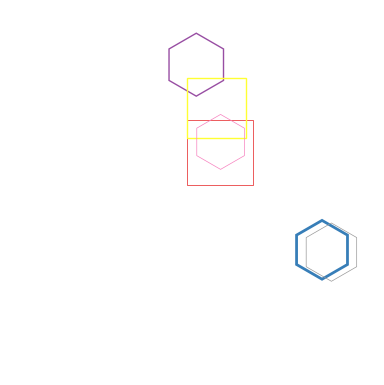[{"shape": "square", "thickness": 0.5, "radius": 0.42, "center": [0.571, 0.603]}, {"shape": "hexagon", "thickness": 2, "radius": 0.38, "center": [0.836, 0.351]}, {"shape": "hexagon", "thickness": 1, "radius": 0.41, "center": [0.51, 0.832]}, {"shape": "square", "thickness": 1, "radius": 0.38, "center": [0.562, 0.719]}, {"shape": "hexagon", "thickness": 0.5, "radius": 0.36, "center": [0.573, 0.631]}, {"shape": "hexagon", "thickness": 0.5, "radius": 0.38, "center": [0.861, 0.345]}]